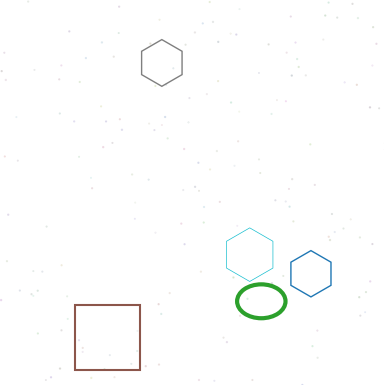[{"shape": "hexagon", "thickness": 1, "radius": 0.3, "center": [0.808, 0.289]}, {"shape": "oval", "thickness": 3, "radius": 0.31, "center": [0.679, 0.217]}, {"shape": "square", "thickness": 1.5, "radius": 0.42, "center": [0.28, 0.124]}, {"shape": "hexagon", "thickness": 1, "radius": 0.3, "center": [0.42, 0.836]}, {"shape": "hexagon", "thickness": 0.5, "radius": 0.35, "center": [0.649, 0.339]}]